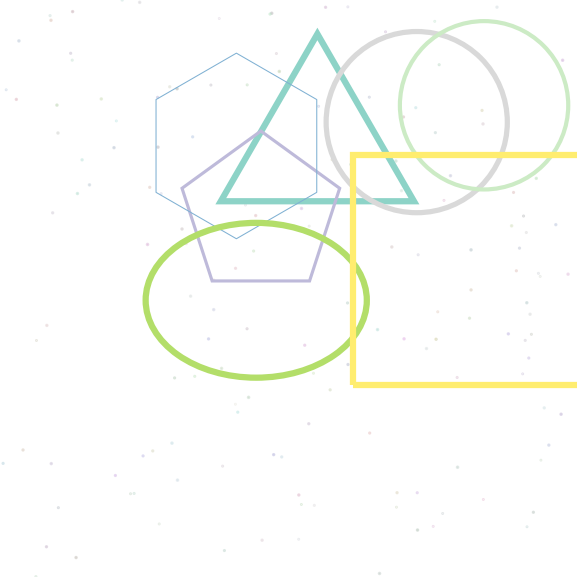[{"shape": "triangle", "thickness": 3, "radius": 0.97, "center": [0.55, 0.747]}, {"shape": "pentagon", "thickness": 1.5, "radius": 0.72, "center": [0.452, 0.629]}, {"shape": "hexagon", "thickness": 0.5, "radius": 0.8, "center": [0.409, 0.746]}, {"shape": "oval", "thickness": 3, "radius": 0.96, "center": [0.444, 0.479]}, {"shape": "circle", "thickness": 2.5, "radius": 0.78, "center": [0.722, 0.788]}, {"shape": "circle", "thickness": 2, "radius": 0.73, "center": [0.838, 0.817]}, {"shape": "square", "thickness": 3, "radius": 1.0, "center": [0.81, 0.531]}]